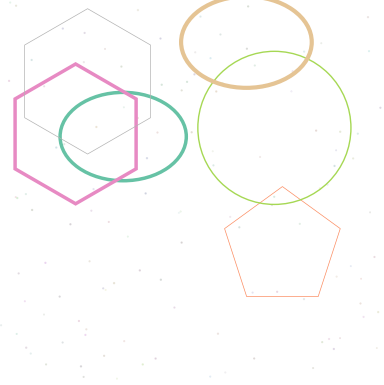[{"shape": "oval", "thickness": 2.5, "radius": 0.82, "center": [0.32, 0.645]}, {"shape": "pentagon", "thickness": 0.5, "radius": 0.79, "center": [0.734, 0.357]}, {"shape": "hexagon", "thickness": 2.5, "radius": 0.91, "center": [0.196, 0.652]}, {"shape": "circle", "thickness": 1, "radius": 0.99, "center": [0.713, 0.668]}, {"shape": "oval", "thickness": 3, "radius": 0.85, "center": [0.64, 0.891]}, {"shape": "hexagon", "thickness": 0.5, "radius": 0.94, "center": [0.228, 0.789]}]